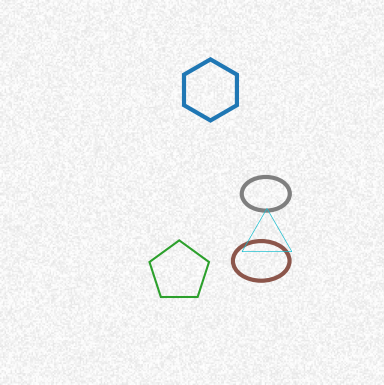[{"shape": "hexagon", "thickness": 3, "radius": 0.4, "center": [0.547, 0.766]}, {"shape": "pentagon", "thickness": 1.5, "radius": 0.41, "center": [0.466, 0.294]}, {"shape": "oval", "thickness": 3, "radius": 0.37, "center": [0.679, 0.322]}, {"shape": "oval", "thickness": 3, "radius": 0.31, "center": [0.69, 0.497]}, {"shape": "triangle", "thickness": 0.5, "radius": 0.37, "center": [0.693, 0.384]}]